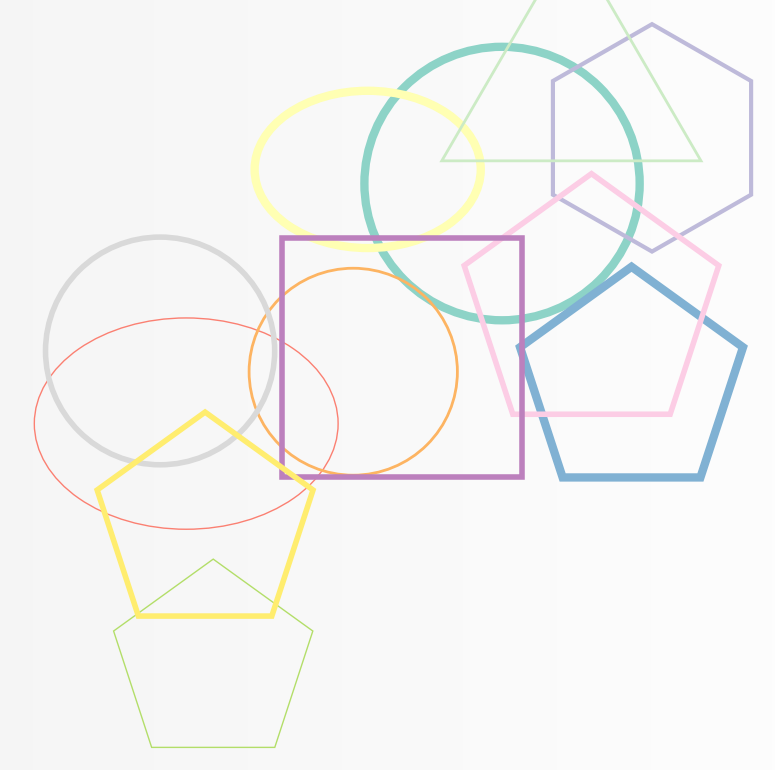[{"shape": "circle", "thickness": 3, "radius": 0.89, "center": [0.648, 0.762]}, {"shape": "oval", "thickness": 3, "radius": 0.73, "center": [0.474, 0.78]}, {"shape": "hexagon", "thickness": 1.5, "radius": 0.74, "center": [0.841, 0.821]}, {"shape": "oval", "thickness": 0.5, "radius": 0.98, "center": [0.24, 0.45]}, {"shape": "pentagon", "thickness": 3, "radius": 0.76, "center": [0.815, 0.502]}, {"shape": "circle", "thickness": 1, "radius": 0.67, "center": [0.456, 0.517]}, {"shape": "pentagon", "thickness": 0.5, "radius": 0.68, "center": [0.275, 0.139]}, {"shape": "pentagon", "thickness": 2, "radius": 0.86, "center": [0.763, 0.602]}, {"shape": "circle", "thickness": 2, "radius": 0.74, "center": [0.207, 0.544]}, {"shape": "square", "thickness": 2, "radius": 0.77, "center": [0.518, 0.535]}, {"shape": "triangle", "thickness": 1, "radius": 0.97, "center": [0.737, 0.888]}, {"shape": "pentagon", "thickness": 2, "radius": 0.73, "center": [0.265, 0.318]}]